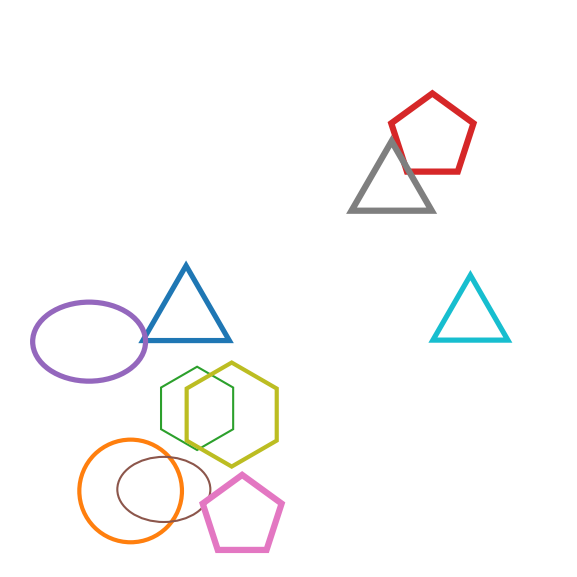[{"shape": "triangle", "thickness": 2.5, "radius": 0.43, "center": [0.322, 0.453]}, {"shape": "circle", "thickness": 2, "radius": 0.44, "center": [0.226, 0.149]}, {"shape": "hexagon", "thickness": 1, "radius": 0.36, "center": [0.341, 0.292]}, {"shape": "pentagon", "thickness": 3, "radius": 0.37, "center": [0.749, 0.763]}, {"shape": "oval", "thickness": 2.5, "radius": 0.49, "center": [0.154, 0.408]}, {"shape": "oval", "thickness": 1, "radius": 0.4, "center": [0.284, 0.152]}, {"shape": "pentagon", "thickness": 3, "radius": 0.36, "center": [0.419, 0.105]}, {"shape": "triangle", "thickness": 3, "radius": 0.4, "center": [0.678, 0.674]}, {"shape": "hexagon", "thickness": 2, "radius": 0.45, "center": [0.401, 0.281]}, {"shape": "triangle", "thickness": 2.5, "radius": 0.37, "center": [0.815, 0.448]}]